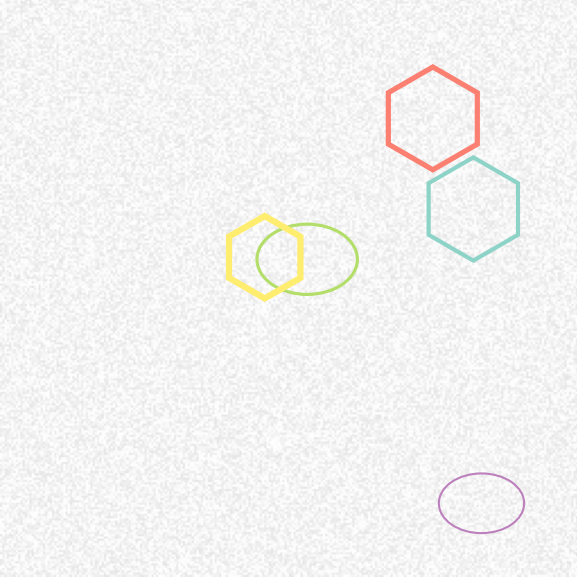[{"shape": "hexagon", "thickness": 2, "radius": 0.45, "center": [0.82, 0.637]}, {"shape": "hexagon", "thickness": 2.5, "radius": 0.44, "center": [0.749, 0.794]}, {"shape": "oval", "thickness": 1.5, "radius": 0.43, "center": [0.532, 0.55]}, {"shape": "oval", "thickness": 1, "radius": 0.37, "center": [0.834, 0.128]}, {"shape": "hexagon", "thickness": 3, "radius": 0.36, "center": [0.458, 0.554]}]